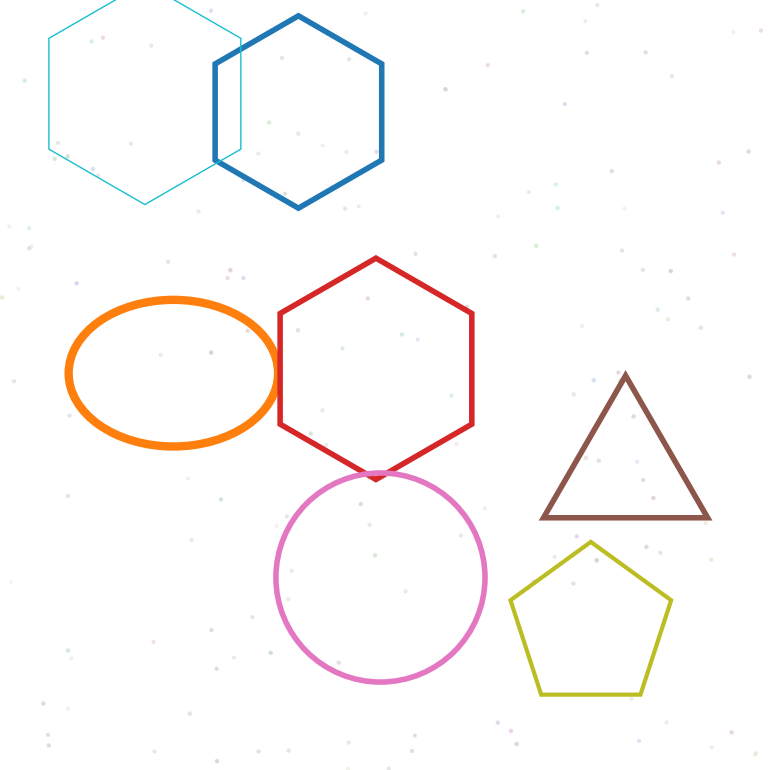[{"shape": "hexagon", "thickness": 2, "radius": 0.62, "center": [0.388, 0.855]}, {"shape": "oval", "thickness": 3, "radius": 0.68, "center": [0.225, 0.515]}, {"shape": "hexagon", "thickness": 2, "radius": 0.72, "center": [0.488, 0.521]}, {"shape": "triangle", "thickness": 2, "radius": 0.62, "center": [0.812, 0.389]}, {"shape": "circle", "thickness": 2, "radius": 0.68, "center": [0.494, 0.25]}, {"shape": "pentagon", "thickness": 1.5, "radius": 0.55, "center": [0.767, 0.187]}, {"shape": "hexagon", "thickness": 0.5, "radius": 0.72, "center": [0.188, 0.878]}]